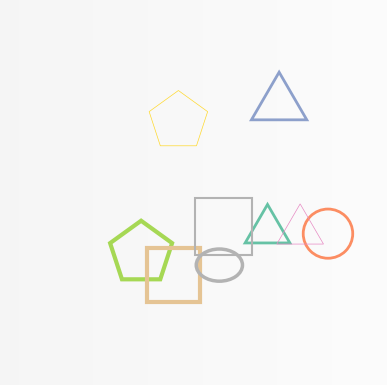[{"shape": "triangle", "thickness": 2, "radius": 0.33, "center": [0.69, 0.402]}, {"shape": "circle", "thickness": 2, "radius": 0.32, "center": [0.846, 0.393]}, {"shape": "triangle", "thickness": 2, "radius": 0.41, "center": [0.72, 0.73]}, {"shape": "triangle", "thickness": 0.5, "radius": 0.35, "center": [0.775, 0.401]}, {"shape": "pentagon", "thickness": 3, "radius": 0.42, "center": [0.364, 0.343]}, {"shape": "pentagon", "thickness": 0.5, "radius": 0.4, "center": [0.46, 0.686]}, {"shape": "square", "thickness": 3, "radius": 0.35, "center": [0.448, 0.286]}, {"shape": "square", "thickness": 1.5, "radius": 0.36, "center": [0.577, 0.412]}, {"shape": "oval", "thickness": 2.5, "radius": 0.3, "center": [0.566, 0.311]}]